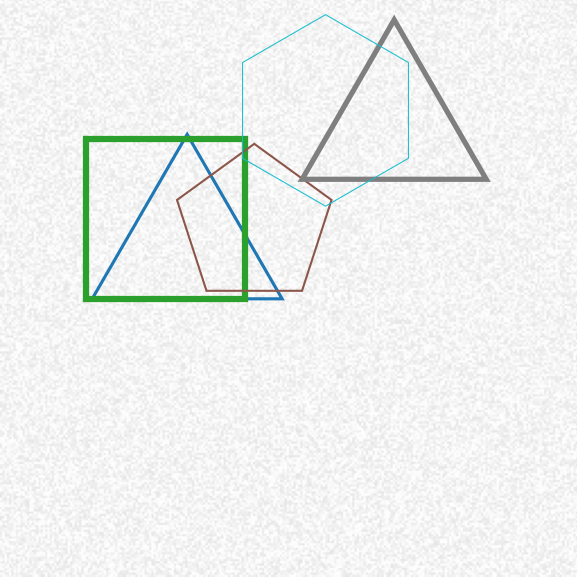[{"shape": "triangle", "thickness": 1.5, "radius": 0.95, "center": [0.324, 0.577]}, {"shape": "square", "thickness": 3, "radius": 0.69, "center": [0.287, 0.62]}, {"shape": "pentagon", "thickness": 1, "radius": 0.7, "center": [0.44, 0.609]}, {"shape": "triangle", "thickness": 2.5, "radius": 0.92, "center": [0.683, 0.781]}, {"shape": "hexagon", "thickness": 0.5, "radius": 0.83, "center": [0.564, 0.808]}]